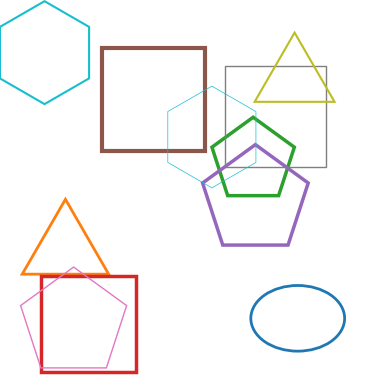[{"shape": "oval", "thickness": 2, "radius": 0.61, "center": [0.773, 0.173]}, {"shape": "triangle", "thickness": 2, "radius": 0.65, "center": [0.17, 0.353]}, {"shape": "pentagon", "thickness": 2.5, "radius": 0.56, "center": [0.658, 0.583]}, {"shape": "square", "thickness": 2.5, "radius": 0.62, "center": [0.23, 0.159]}, {"shape": "pentagon", "thickness": 2.5, "radius": 0.72, "center": [0.663, 0.48]}, {"shape": "square", "thickness": 3, "radius": 0.67, "center": [0.398, 0.742]}, {"shape": "pentagon", "thickness": 1, "radius": 0.72, "center": [0.191, 0.162]}, {"shape": "square", "thickness": 1, "radius": 0.66, "center": [0.716, 0.696]}, {"shape": "triangle", "thickness": 1.5, "radius": 0.6, "center": [0.765, 0.795]}, {"shape": "hexagon", "thickness": 1.5, "radius": 0.67, "center": [0.116, 0.863]}, {"shape": "hexagon", "thickness": 0.5, "radius": 0.66, "center": [0.55, 0.644]}]